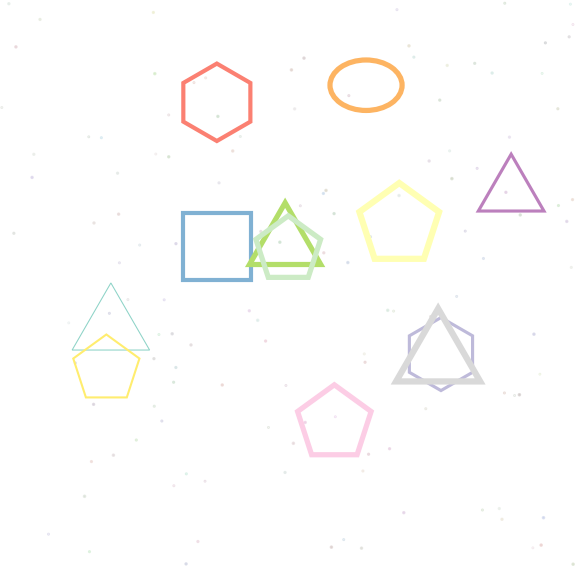[{"shape": "triangle", "thickness": 0.5, "radius": 0.39, "center": [0.192, 0.432]}, {"shape": "pentagon", "thickness": 3, "radius": 0.36, "center": [0.691, 0.61]}, {"shape": "hexagon", "thickness": 1.5, "radius": 0.32, "center": [0.764, 0.386]}, {"shape": "hexagon", "thickness": 2, "radius": 0.34, "center": [0.376, 0.822]}, {"shape": "square", "thickness": 2, "radius": 0.29, "center": [0.376, 0.572]}, {"shape": "oval", "thickness": 2.5, "radius": 0.31, "center": [0.634, 0.852]}, {"shape": "triangle", "thickness": 2.5, "radius": 0.36, "center": [0.494, 0.577]}, {"shape": "pentagon", "thickness": 2.5, "radius": 0.33, "center": [0.579, 0.266]}, {"shape": "triangle", "thickness": 3, "radius": 0.42, "center": [0.759, 0.381]}, {"shape": "triangle", "thickness": 1.5, "radius": 0.33, "center": [0.885, 0.667]}, {"shape": "pentagon", "thickness": 2.5, "radius": 0.29, "center": [0.499, 0.567]}, {"shape": "pentagon", "thickness": 1, "radius": 0.3, "center": [0.184, 0.36]}]